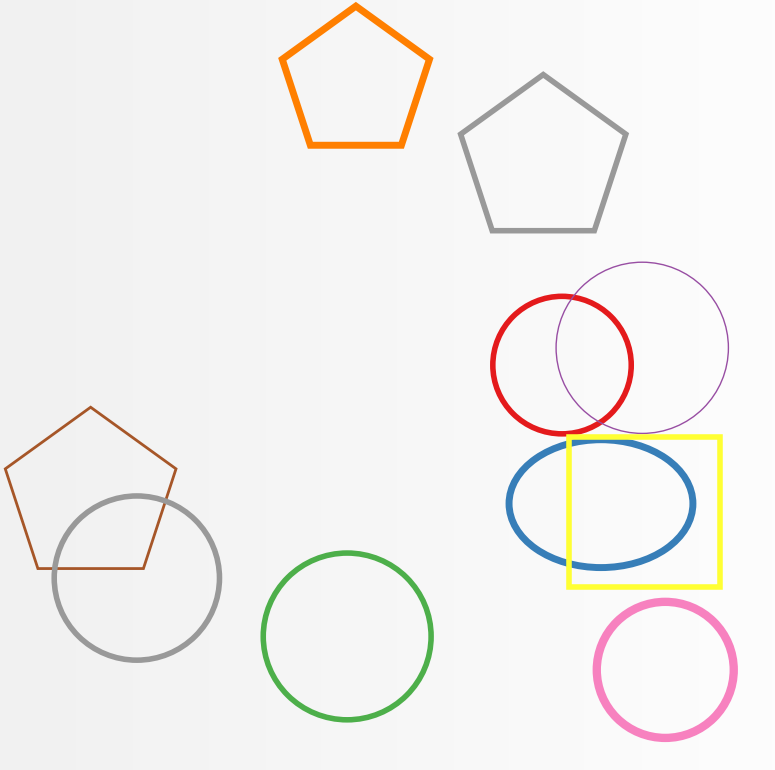[{"shape": "circle", "thickness": 2, "radius": 0.45, "center": [0.725, 0.526]}, {"shape": "oval", "thickness": 2.5, "radius": 0.59, "center": [0.775, 0.346]}, {"shape": "circle", "thickness": 2, "radius": 0.54, "center": [0.448, 0.173]}, {"shape": "circle", "thickness": 0.5, "radius": 0.56, "center": [0.829, 0.548]}, {"shape": "pentagon", "thickness": 2.5, "radius": 0.5, "center": [0.459, 0.892]}, {"shape": "square", "thickness": 2, "radius": 0.49, "center": [0.832, 0.335]}, {"shape": "pentagon", "thickness": 1, "radius": 0.58, "center": [0.117, 0.355]}, {"shape": "circle", "thickness": 3, "radius": 0.44, "center": [0.858, 0.13]}, {"shape": "circle", "thickness": 2, "radius": 0.53, "center": [0.177, 0.249]}, {"shape": "pentagon", "thickness": 2, "radius": 0.56, "center": [0.701, 0.791]}]